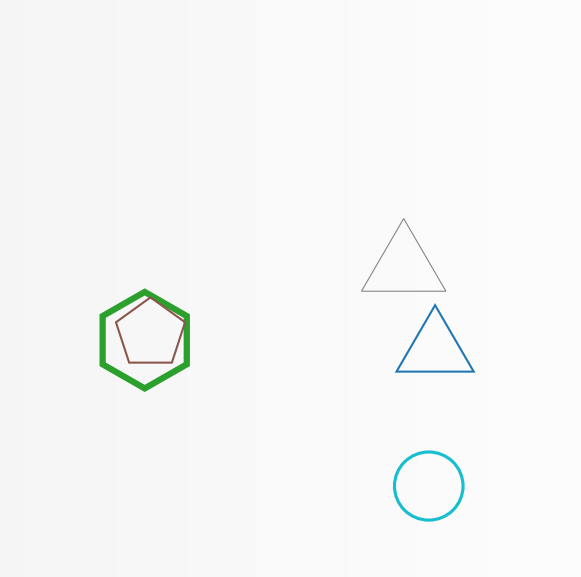[{"shape": "triangle", "thickness": 1, "radius": 0.38, "center": [0.749, 0.394]}, {"shape": "hexagon", "thickness": 3, "radius": 0.42, "center": [0.249, 0.41]}, {"shape": "pentagon", "thickness": 1, "radius": 0.31, "center": [0.259, 0.422]}, {"shape": "triangle", "thickness": 0.5, "radius": 0.42, "center": [0.695, 0.537]}, {"shape": "circle", "thickness": 1.5, "radius": 0.29, "center": [0.738, 0.157]}]